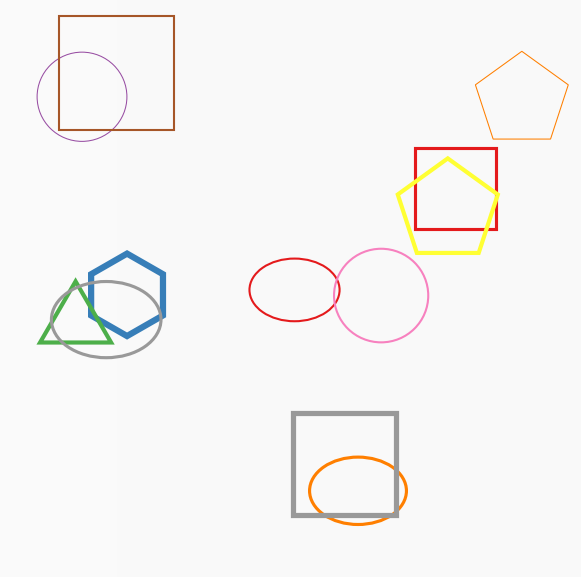[{"shape": "square", "thickness": 1.5, "radius": 0.35, "center": [0.784, 0.673]}, {"shape": "oval", "thickness": 1, "radius": 0.39, "center": [0.507, 0.497]}, {"shape": "hexagon", "thickness": 3, "radius": 0.36, "center": [0.219, 0.489]}, {"shape": "triangle", "thickness": 2, "radius": 0.35, "center": [0.13, 0.441]}, {"shape": "circle", "thickness": 0.5, "radius": 0.39, "center": [0.141, 0.832]}, {"shape": "pentagon", "thickness": 0.5, "radius": 0.42, "center": [0.898, 0.826]}, {"shape": "oval", "thickness": 1.5, "radius": 0.42, "center": [0.616, 0.149]}, {"shape": "pentagon", "thickness": 2, "radius": 0.45, "center": [0.77, 0.634]}, {"shape": "square", "thickness": 1, "radius": 0.5, "center": [0.2, 0.872]}, {"shape": "circle", "thickness": 1, "radius": 0.41, "center": [0.656, 0.487]}, {"shape": "square", "thickness": 2.5, "radius": 0.44, "center": [0.593, 0.196]}, {"shape": "oval", "thickness": 1.5, "radius": 0.47, "center": [0.183, 0.446]}]